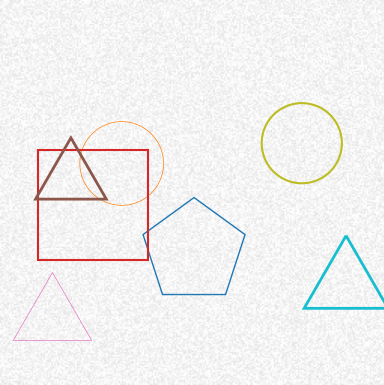[{"shape": "pentagon", "thickness": 1, "radius": 0.7, "center": [0.504, 0.348]}, {"shape": "circle", "thickness": 0.5, "radius": 0.54, "center": [0.316, 0.575]}, {"shape": "square", "thickness": 1.5, "radius": 0.71, "center": [0.241, 0.467]}, {"shape": "triangle", "thickness": 2, "radius": 0.53, "center": [0.184, 0.536]}, {"shape": "triangle", "thickness": 0.5, "radius": 0.59, "center": [0.136, 0.175]}, {"shape": "circle", "thickness": 1.5, "radius": 0.52, "center": [0.784, 0.628]}, {"shape": "triangle", "thickness": 2, "radius": 0.63, "center": [0.899, 0.262]}]